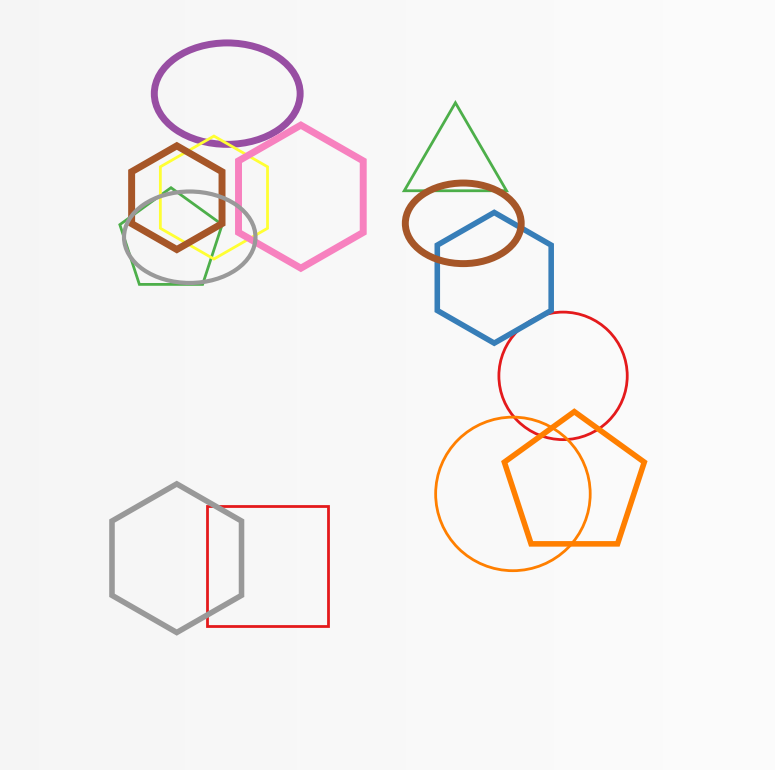[{"shape": "circle", "thickness": 1, "radius": 0.41, "center": [0.727, 0.512]}, {"shape": "square", "thickness": 1, "radius": 0.39, "center": [0.345, 0.265]}, {"shape": "hexagon", "thickness": 2, "radius": 0.42, "center": [0.638, 0.639]}, {"shape": "triangle", "thickness": 1, "radius": 0.38, "center": [0.588, 0.79]}, {"shape": "pentagon", "thickness": 1, "radius": 0.35, "center": [0.221, 0.687]}, {"shape": "oval", "thickness": 2.5, "radius": 0.47, "center": [0.293, 0.878]}, {"shape": "pentagon", "thickness": 2, "radius": 0.47, "center": [0.741, 0.37]}, {"shape": "circle", "thickness": 1, "radius": 0.5, "center": [0.662, 0.359]}, {"shape": "hexagon", "thickness": 1, "radius": 0.4, "center": [0.276, 0.743]}, {"shape": "hexagon", "thickness": 2.5, "radius": 0.34, "center": [0.228, 0.743]}, {"shape": "oval", "thickness": 2.5, "radius": 0.37, "center": [0.598, 0.71]}, {"shape": "hexagon", "thickness": 2.5, "radius": 0.46, "center": [0.388, 0.745]}, {"shape": "oval", "thickness": 1.5, "radius": 0.42, "center": [0.245, 0.692]}, {"shape": "hexagon", "thickness": 2, "radius": 0.48, "center": [0.228, 0.275]}]